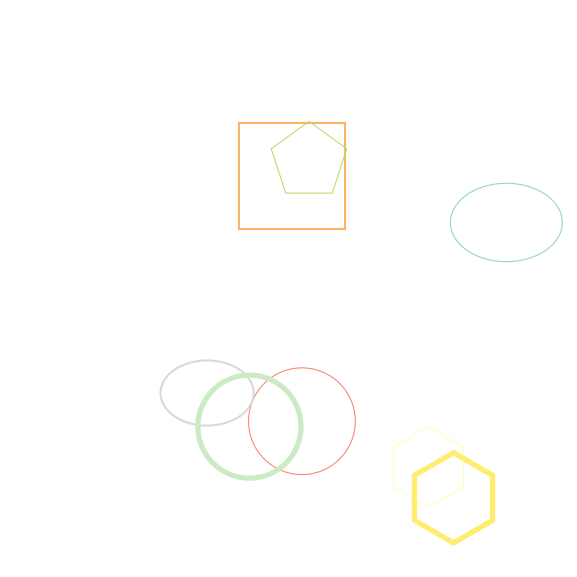[{"shape": "oval", "thickness": 0.5, "radius": 0.48, "center": [0.877, 0.614]}, {"shape": "hexagon", "thickness": 0.5, "radius": 0.35, "center": [0.742, 0.191]}, {"shape": "circle", "thickness": 0.5, "radius": 0.46, "center": [0.523, 0.27]}, {"shape": "square", "thickness": 1, "radius": 0.46, "center": [0.505, 0.694]}, {"shape": "pentagon", "thickness": 0.5, "radius": 0.34, "center": [0.535, 0.72]}, {"shape": "oval", "thickness": 1, "radius": 0.4, "center": [0.359, 0.319]}, {"shape": "circle", "thickness": 2.5, "radius": 0.45, "center": [0.432, 0.26]}, {"shape": "hexagon", "thickness": 2.5, "radius": 0.39, "center": [0.785, 0.137]}]